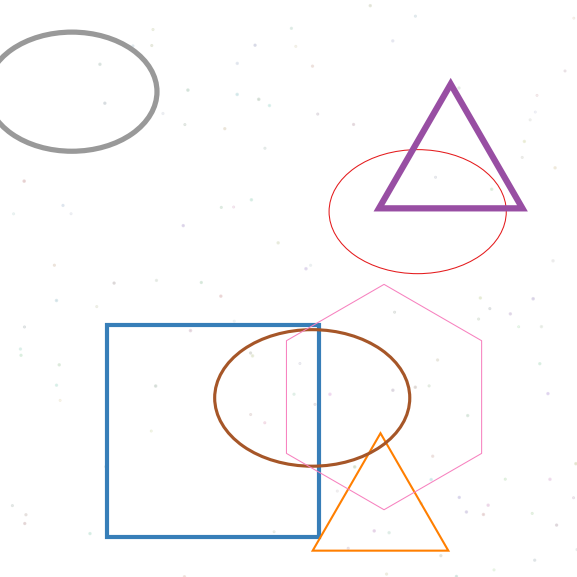[{"shape": "oval", "thickness": 0.5, "radius": 0.77, "center": [0.723, 0.633]}, {"shape": "square", "thickness": 2, "radius": 0.92, "center": [0.369, 0.253]}, {"shape": "triangle", "thickness": 3, "radius": 0.72, "center": [0.78, 0.71]}, {"shape": "triangle", "thickness": 1, "radius": 0.68, "center": [0.659, 0.113]}, {"shape": "oval", "thickness": 1.5, "radius": 0.84, "center": [0.541, 0.31]}, {"shape": "hexagon", "thickness": 0.5, "radius": 0.98, "center": [0.665, 0.312]}, {"shape": "oval", "thickness": 2.5, "radius": 0.74, "center": [0.124, 0.84]}]